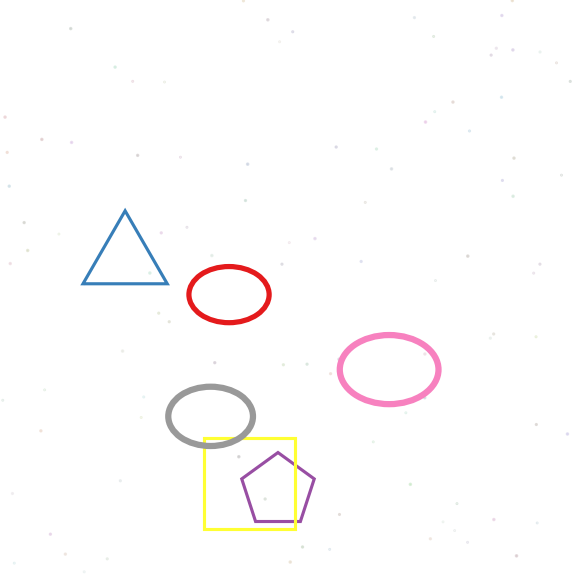[{"shape": "oval", "thickness": 2.5, "radius": 0.35, "center": [0.397, 0.489]}, {"shape": "triangle", "thickness": 1.5, "radius": 0.42, "center": [0.217, 0.55]}, {"shape": "pentagon", "thickness": 1.5, "radius": 0.33, "center": [0.481, 0.149]}, {"shape": "square", "thickness": 1.5, "radius": 0.39, "center": [0.432, 0.162]}, {"shape": "oval", "thickness": 3, "radius": 0.43, "center": [0.674, 0.359]}, {"shape": "oval", "thickness": 3, "radius": 0.37, "center": [0.365, 0.278]}]